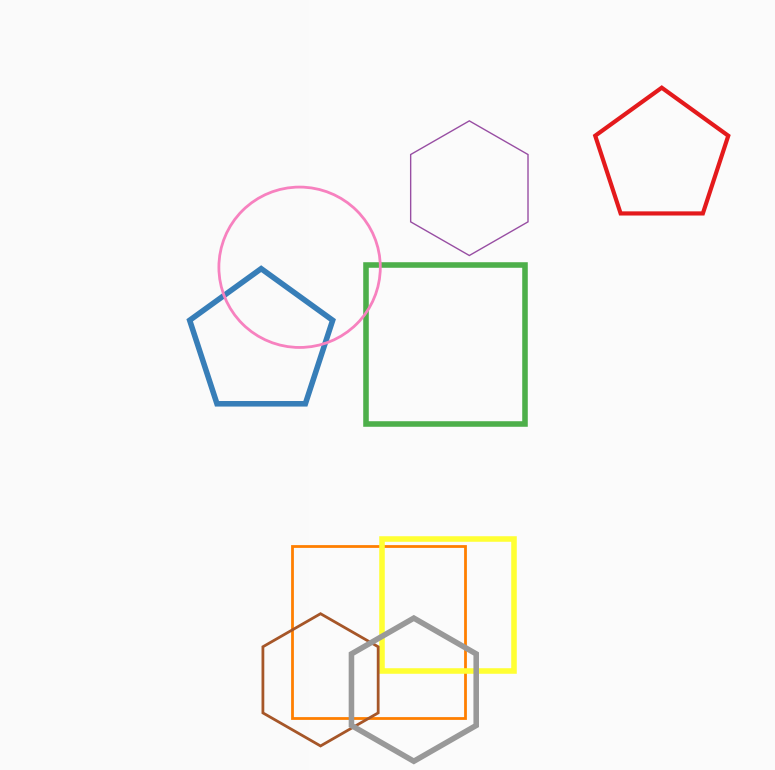[{"shape": "pentagon", "thickness": 1.5, "radius": 0.45, "center": [0.854, 0.796]}, {"shape": "pentagon", "thickness": 2, "radius": 0.49, "center": [0.337, 0.554]}, {"shape": "square", "thickness": 2, "radius": 0.51, "center": [0.575, 0.552]}, {"shape": "hexagon", "thickness": 0.5, "radius": 0.44, "center": [0.606, 0.756]}, {"shape": "square", "thickness": 1, "radius": 0.56, "center": [0.488, 0.179]}, {"shape": "square", "thickness": 2, "radius": 0.43, "center": [0.578, 0.214]}, {"shape": "hexagon", "thickness": 1, "radius": 0.43, "center": [0.414, 0.117]}, {"shape": "circle", "thickness": 1, "radius": 0.52, "center": [0.387, 0.653]}, {"shape": "hexagon", "thickness": 2, "radius": 0.46, "center": [0.534, 0.104]}]